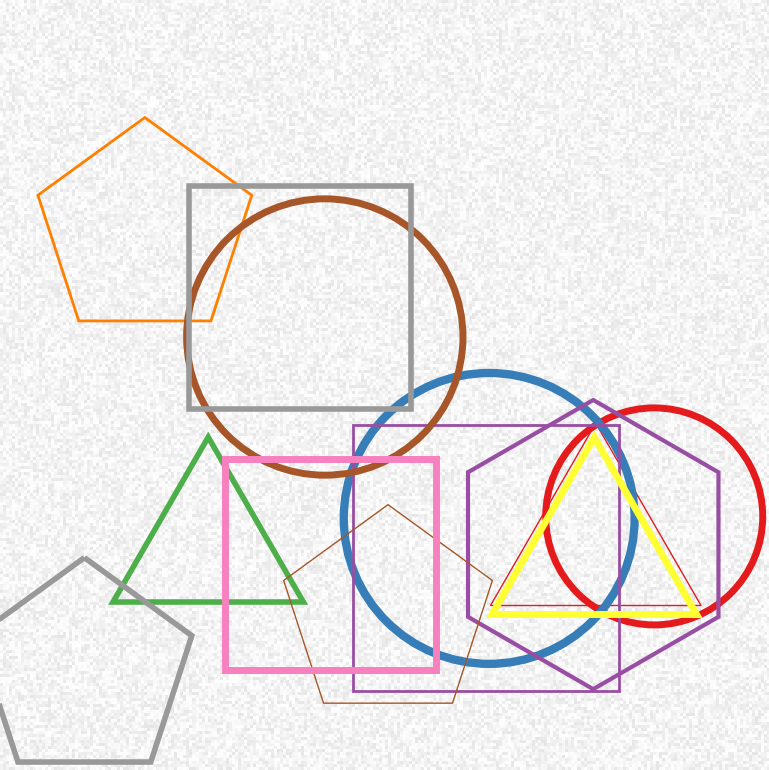[{"shape": "circle", "thickness": 2.5, "radius": 0.7, "center": [0.85, 0.329]}, {"shape": "triangle", "thickness": 0.5, "radius": 0.79, "center": [0.774, 0.293]}, {"shape": "circle", "thickness": 3, "radius": 0.94, "center": [0.635, 0.327]}, {"shape": "triangle", "thickness": 2, "radius": 0.71, "center": [0.27, 0.29]}, {"shape": "square", "thickness": 1, "radius": 0.86, "center": [0.632, 0.275]}, {"shape": "hexagon", "thickness": 1.5, "radius": 0.94, "center": [0.77, 0.293]}, {"shape": "pentagon", "thickness": 1, "radius": 0.73, "center": [0.188, 0.701]}, {"shape": "triangle", "thickness": 2.5, "radius": 0.77, "center": [0.772, 0.279]}, {"shape": "circle", "thickness": 2.5, "radius": 0.9, "center": [0.422, 0.562]}, {"shape": "pentagon", "thickness": 0.5, "radius": 0.71, "center": [0.504, 0.202]}, {"shape": "square", "thickness": 2.5, "radius": 0.69, "center": [0.429, 0.267]}, {"shape": "pentagon", "thickness": 2, "radius": 0.73, "center": [0.11, 0.129]}, {"shape": "square", "thickness": 2, "radius": 0.72, "center": [0.39, 0.614]}]